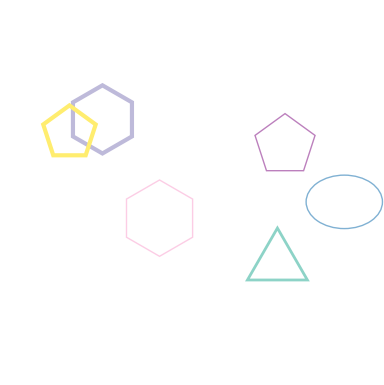[{"shape": "triangle", "thickness": 2, "radius": 0.45, "center": [0.721, 0.318]}, {"shape": "hexagon", "thickness": 3, "radius": 0.44, "center": [0.266, 0.69]}, {"shape": "oval", "thickness": 1, "radius": 0.5, "center": [0.894, 0.476]}, {"shape": "hexagon", "thickness": 1, "radius": 0.5, "center": [0.414, 0.433]}, {"shape": "pentagon", "thickness": 1, "radius": 0.41, "center": [0.74, 0.623]}, {"shape": "pentagon", "thickness": 3, "radius": 0.36, "center": [0.18, 0.655]}]